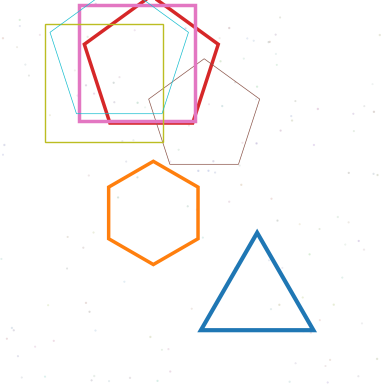[{"shape": "triangle", "thickness": 3, "radius": 0.84, "center": [0.668, 0.227]}, {"shape": "hexagon", "thickness": 2.5, "radius": 0.67, "center": [0.398, 0.447]}, {"shape": "pentagon", "thickness": 2.5, "radius": 0.91, "center": [0.393, 0.828]}, {"shape": "pentagon", "thickness": 0.5, "radius": 0.76, "center": [0.53, 0.696]}, {"shape": "square", "thickness": 2.5, "radius": 0.76, "center": [0.356, 0.836]}, {"shape": "square", "thickness": 1, "radius": 0.77, "center": [0.27, 0.784]}, {"shape": "pentagon", "thickness": 0.5, "radius": 0.95, "center": [0.31, 0.858]}]